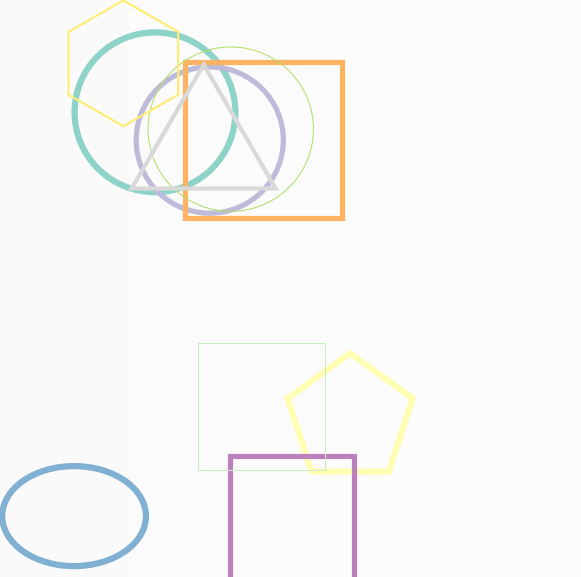[{"shape": "circle", "thickness": 3, "radius": 0.69, "center": [0.267, 0.805]}, {"shape": "pentagon", "thickness": 3, "radius": 0.57, "center": [0.602, 0.274]}, {"shape": "circle", "thickness": 2.5, "radius": 0.63, "center": [0.361, 0.757]}, {"shape": "oval", "thickness": 3, "radius": 0.62, "center": [0.127, 0.105]}, {"shape": "square", "thickness": 2.5, "radius": 0.68, "center": [0.453, 0.757]}, {"shape": "circle", "thickness": 0.5, "radius": 0.71, "center": [0.397, 0.776]}, {"shape": "triangle", "thickness": 2, "radius": 0.72, "center": [0.35, 0.744]}, {"shape": "square", "thickness": 2.5, "radius": 0.53, "center": [0.502, 0.103]}, {"shape": "square", "thickness": 0.5, "radius": 0.55, "center": [0.45, 0.295]}, {"shape": "hexagon", "thickness": 1, "radius": 0.54, "center": [0.212, 0.89]}]